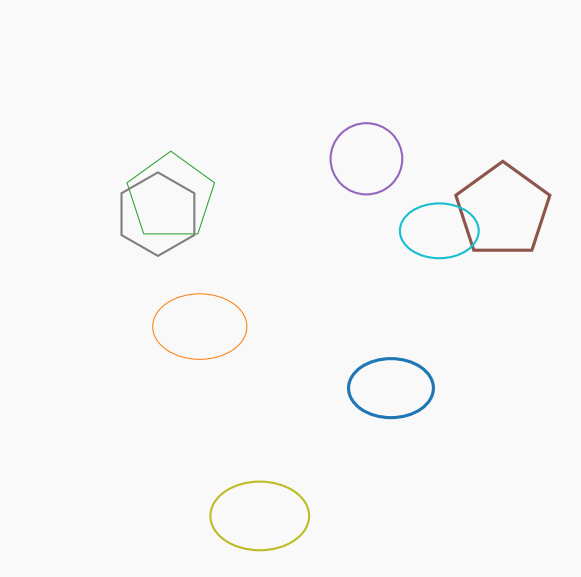[{"shape": "oval", "thickness": 1.5, "radius": 0.37, "center": [0.673, 0.327]}, {"shape": "oval", "thickness": 0.5, "radius": 0.41, "center": [0.344, 0.434]}, {"shape": "pentagon", "thickness": 0.5, "radius": 0.4, "center": [0.294, 0.658]}, {"shape": "circle", "thickness": 1, "radius": 0.31, "center": [0.63, 0.724]}, {"shape": "pentagon", "thickness": 1.5, "radius": 0.43, "center": [0.865, 0.635]}, {"shape": "hexagon", "thickness": 1, "radius": 0.36, "center": [0.272, 0.628]}, {"shape": "oval", "thickness": 1, "radius": 0.42, "center": [0.447, 0.106]}, {"shape": "oval", "thickness": 1, "radius": 0.34, "center": [0.756, 0.599]}]